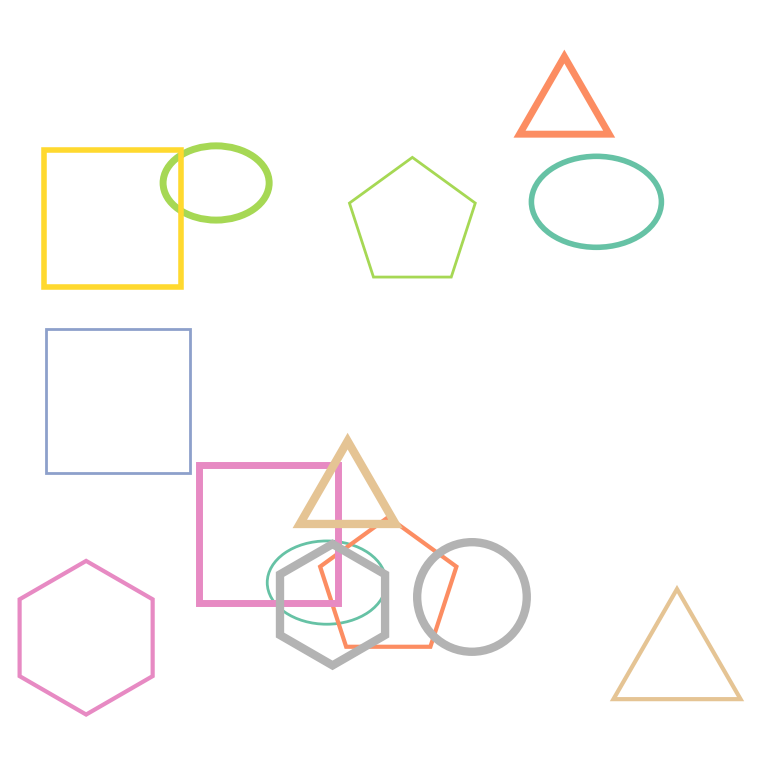[{"shape": "oval", "thickness": 1, "radius": 0.39, "center": [0.424, 0.243]}, {"shape": "oval", "thickness": 2, "radius": 0.42, "center": [0.775, 0.738]}, {"shape": "triangle", "thickness": 2.5, "radius": 0.34, "center": [0.733, 0.859]}, {"shape": "pentagon", "thickness": 1.5, "radius": 0.47, "center": [0.504, 0.235]}, {"shape": "square", "thickness": 1, "radius": 0.47, "center": [0.153, 0.479]}, {"shape": "square", "thickness": 2.5, "radius": 0.45, "center": [0.348, 0.307]}, {"shape": "hexagon", "thickness": 1.5, "radius": 0.5, "center": [0.112, 0.172]}, {"shape": "pentagon", "thickness": 1, "radius": 0.43, "center": [0.536, 0.71]}, {"shape": "oval", "thickness": 2.5, "radius": 0.34, "center": [0.281, 0.762]}, {"shape": "square", "thickness": 2, "radius": 0.45, "center": [0.147, 0.716]}, {"shape": "triangle", "thickness": 1.5, "radius": 0.48, "center": [0.879, 0.14]}, {"shape": "triangle", "thickness": 3, "radius": 0.36, "center": [0.451, 0.355]}, {"shape": "circle", "thickness": 3, "radius": 0.36, "center": [0.613, 0.225]}, {"shape": "hexagon", "thickness": 3, "radius": 0.39, "center": [0.432, 0.215]}]